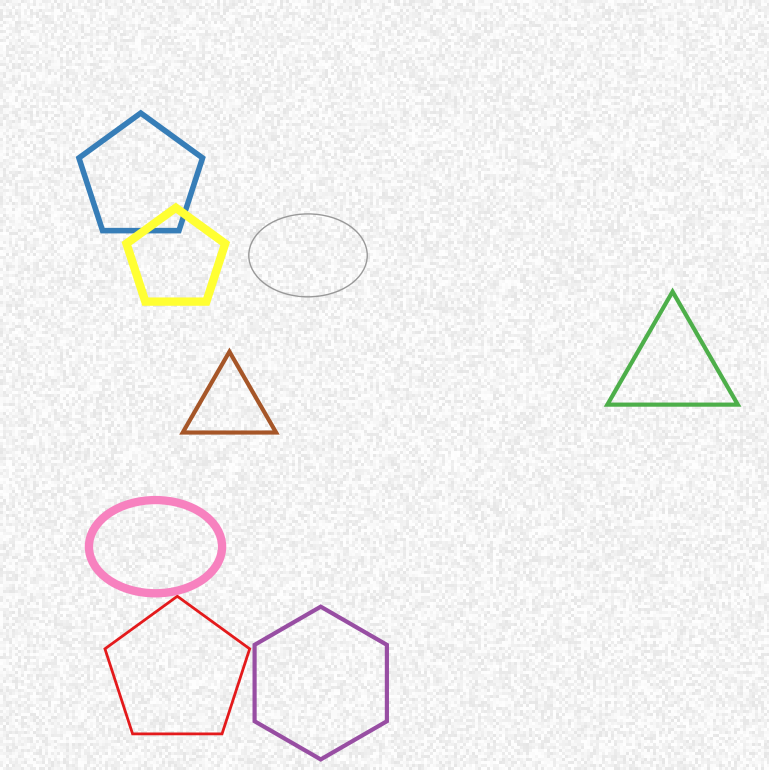[{"shape": "pentagon", "thickness": 1, "radius": 0.49, "center": [0.23, 0.127]}, {"shape": "pentagon", "thickness": 2, "radius": 0.42, "center": [0.183, 0.769]}, {"shape": "triangle", "thickness": 1.5, "radius": 0.49, "center": [0.873, 0.523]}, {"shape": "hexagon", "thickness": 1.5, "radius": 0.5, "center": [0.417, 0.113]}, {"shape": "pentagon", "thickness": 3, "radius": 0.34, "center": [0.228, 0.663]}, {"shape": "triangle", "thickness": 1.5, "radius": 0.35, "center": [0.298, 0.473]}, {"shape": "oval", "thickness": 3, "radius": 0.43, "center": [0.202, 0.29]}, {"shape": "oval", "thickness": 0.5, "radius": 0.38, "center": [0.4, 0.668]}]